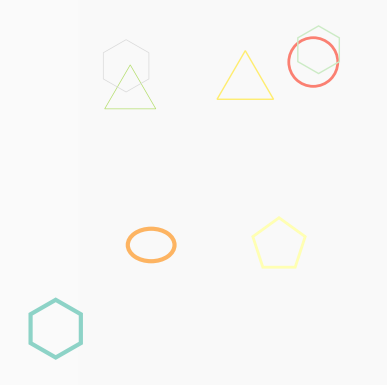[{"shape": "hexagon", "thickness": 3, "radius": 0.37, "center": [0.144, 0.146]}, {"shape": "pentagon", "thickness": 2, "radius": 0.36, "center": [0.72, 0.363]}, {"shape": "circle", "thickness": 2, "radius": 0.32, "center": [0.808, 0.839]}, {"shape": "oval", "thickness": 3, "radius": 0.3, "center": [0.39, 0.364]}, {"shape": "triangle", "thickness": 0.5, "radius": 0.38, "center": [0.336, 0.755]}, {"shape": "hexagon", "thickness": 0.5, "radius": 0.34, "center": [0.325, 0.829]}, {"shape": "hexagon", "thickness": 1, "radius": 0.31, "center": [0.822, 0.871]}, {"shape": "triangle", "thickness": 1, "radius": 0.42, "center": [0.633, 0.784]}]